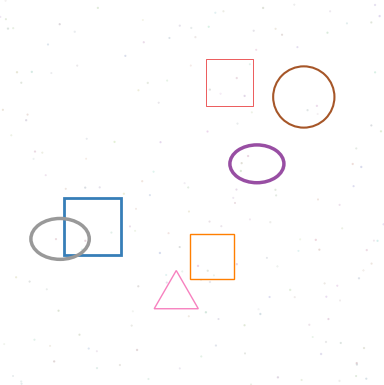[{"shape": "square", "thickness": 0.5, "radius": 0.31, "center": [0.596, 0.786]}, {"shape": "square", "thickness": 2, "radius": 0.37, "center": [0.241, 0.411]}, {"shape": "oval", "thickness": 2.5, "radius": 0.35, "center": [0.667, 0.574]}, {"shape": "square", "thickness": 1, "radius": 0.29, "center": [0.551, 0.334]}, {"shape": "circle", "thickness": 1.5, "radius": 0.4, "center": [0.789, 0.748]}, {"shape": "triangle", "thickness": 1, "radius": 0.33, "center": [0.458, 0.231]}, {"shape": "oval", "thickness": 2.5, "radius": 0.38, "center": [0.156, 0.379]}]